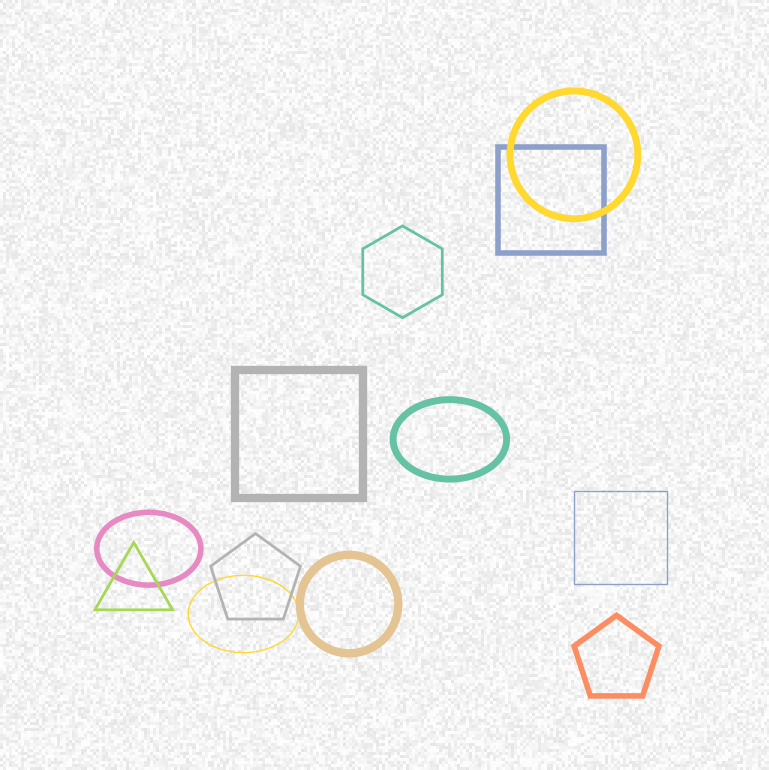[{"shape": "hexagon", "thickness": 1, "radius": 0.3, "center": [0.523, 0.647]}, {"shape": "oval", "thickness": 2.5, "radius": 0.37, "center": [0.584, 0.429]}, {"shape": "pentagon", "thickness": 2, "radius": 0.29, "center": [0.801, 0.143]}, {"shape": "square", "thickness": 0.5, "radius": 0.3, "center": [0.805, 0.302]}, {"shape": "square", "thickness": 2, "radius": 0.34, "center": [0.716, 0.741]}, {"shape": "oval", "thickness": 2, "radius": 0.34, "center": [0.193, 0.287]}, {"shape": "triangle", "thickness": 1, "radius": 0.29, "center": [0.174, 0.237]}, {"shape": "oval", "thickness": 0.5, "radius": 0.36, "center": [0.316, 0.203]}, {"shape": "circle", "thickness": 2.5, "radius": 0.41, "center": [0.745, 0.799]}, {"shape": "circle", "thickness": 3, "radius": 0.32, "center": [0.453, 0.216]}, {"shape": "pentagon", "thickness": 1, "radius": 0.31, "center": [0.332, 0.246]}, {"shape": "square", "thickness": 3, "radius": 0.42, "center": [0.388, 0.436]}]